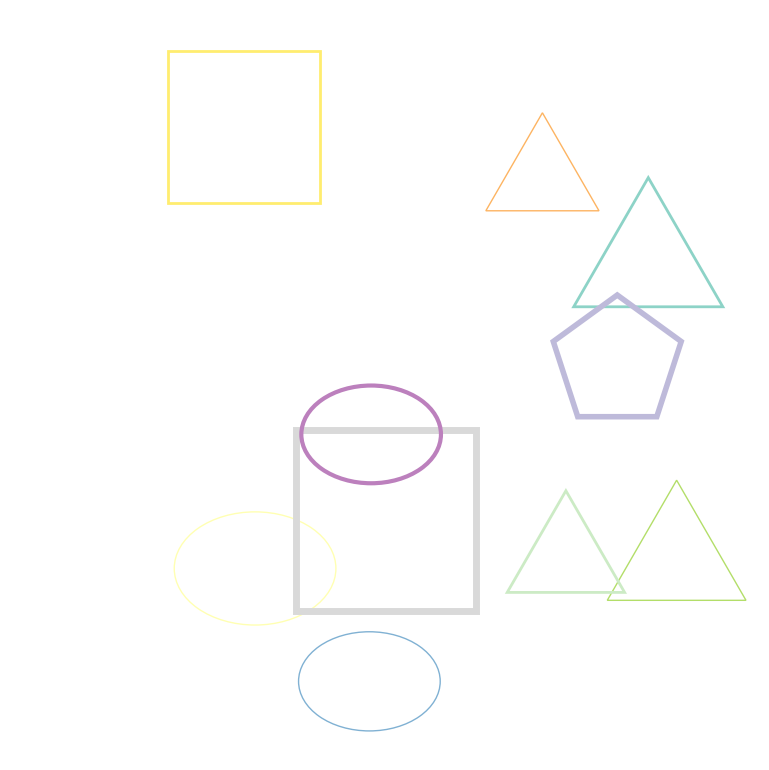[{"shape": "triangle", "thickness": 1, "radius": 0.56, "center": [0.842, 0.657]}, {"shape": "oval", "thickness": 0.5, "radius": 0.52, "center": [0.331, 0.262]}, {"shape": "pentagon", "thickness": 2, "radius": 0.44, "center": [0.802, 0.529]}, {"shape": "oval", "thickness": 0.5, "radius": 0.46, "center": [0.48, 0.115]}, {"shape": "triangle", "thickness": 0.5, "radius": 0.42, "center": [0.704, 0.769]}, {"shape": "triangle", "thickness": 0.5, "radius": 0.52, "center": [0.879, 0.272]}, {"shape": "square", "thickness": 2.5, "radius": 0.59, "center": [0.501, 0.324]}, {"shape": "oval", "thickness": 1.5, "radius": 0.45, "center": [0.482, 0.436]}, {"shape": "triangle", "thickness": 1, "radius": 0.44, "center": [0.735, 0.275]}, {"shape": "square", "thickness": 1, "radius": 0.49, "center": [0.317, 0.836]}]